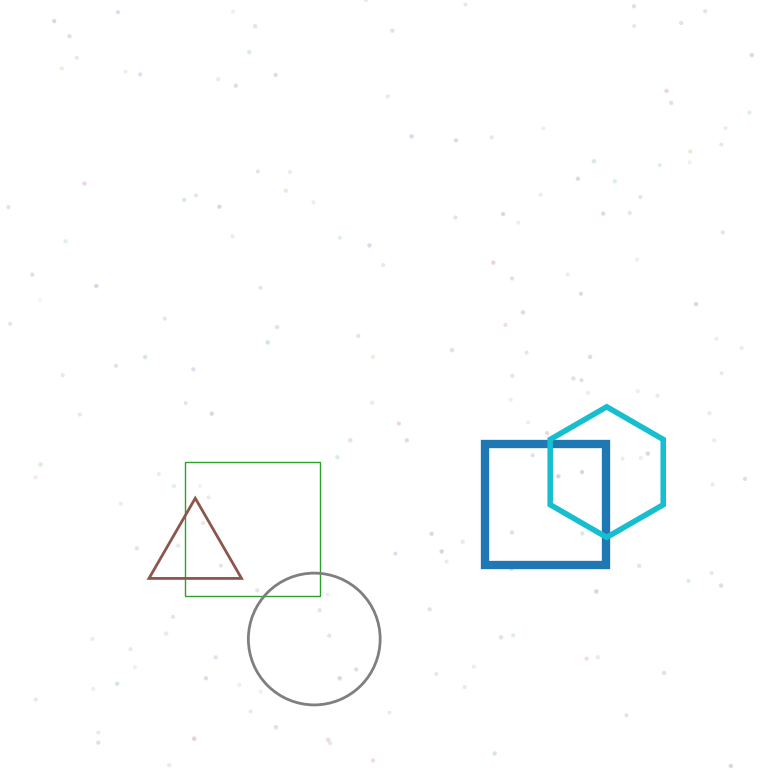[{"shape": "square", "thickness": 3, "radius": 0.39, "center": [0.708, 0.345]}, {"shape": "square", "thickness": 0.5, "radius": 0.44, "center": [0.327, 0.313]}, {"shape": "triangle", "thickness": 1, "radius": 0.35, "center": [0.254, 0.284]}, {"shape": "circle", "thickness": 1, "radius": 0.43, "center": [0.408, 0.17]}, {"shape": "hexagon", "thickness": 2, "radius": 0.42, "center": [0.788, 0.387]}]